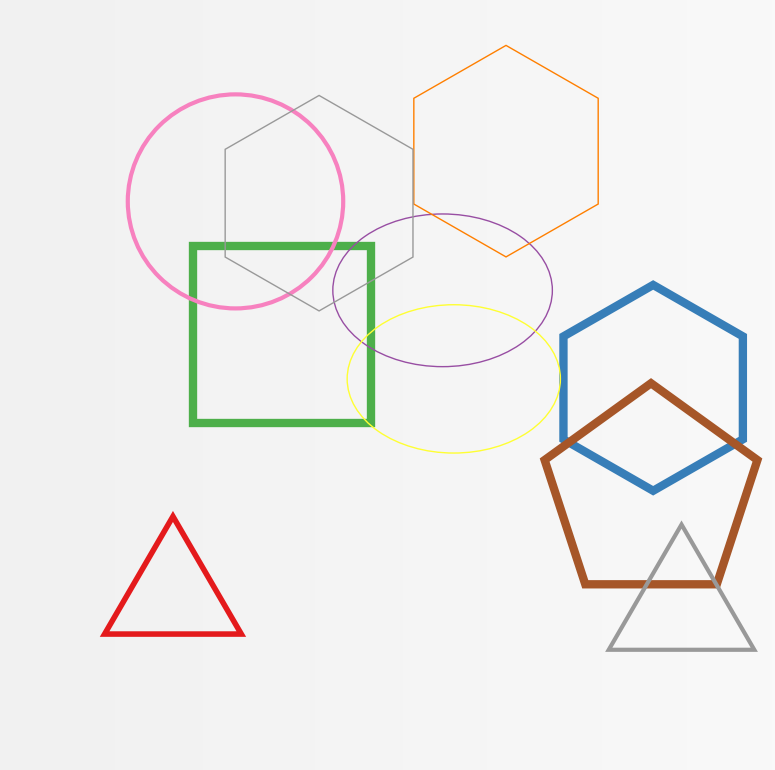[{"shape": "triangle", "thickness": 2, "radius": 0.51, "center": [0.223, 0.227]}, {"shape": "hexagon", "thickness": 3, "radius": 0.67, "center": [0.843, 0.496]}, {"shape": "square", "thickness": 3, "radius": 0.58, "center": [0.364, 0.566]}, {"shape": "oval", "thickness": 0.5, "radius": 0.71, "center": [0.571, 0.623]}, {"shape": "hexagon", "thickness": 0.5, "radius": 0.69, "center": [0.653, 0.804]}, {"shape": "oval", "thickness": 0.5, "radius": 0.69, "center": [0.586, 0.508]}, {"shape": "pentagon", "thickness": 3, "radius": 0.72, "center": [0.84, 0.358]}, {"shape": "circle", "thickness": 1.5, "radius": 0.69, "center": [0.304, 0.738]}, {"shape": "triangle", "thickness": 1.5, "radius": 0.54, "center": [0.879, 0.21]}, {"shape": "hexagon", "thickness": 0.5, "radius": 0.7, "center": [0.412, 0.736]}]